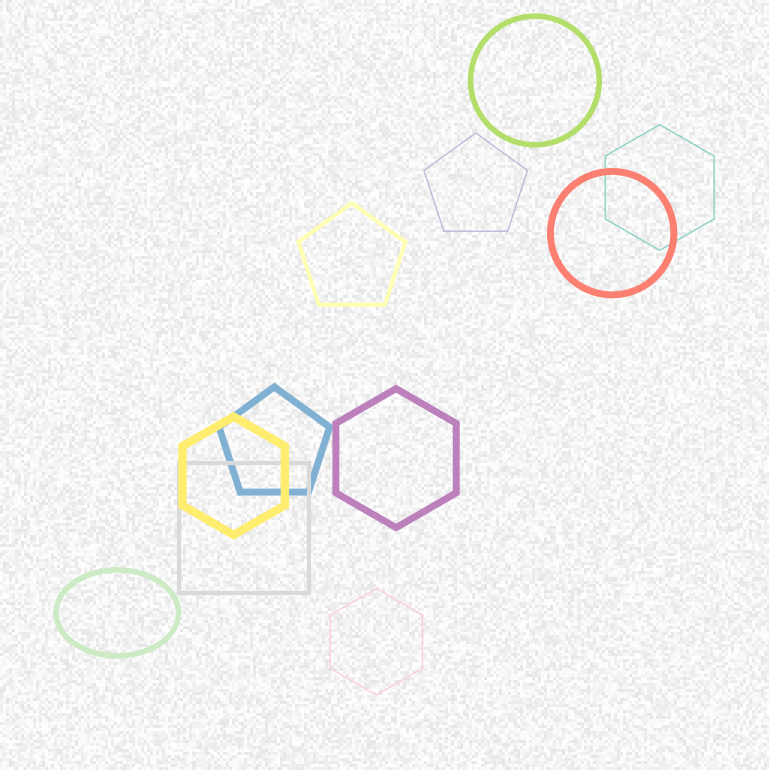[{"shape": "hexagon", "thickness": 0.5, "radius": 0.41, "center": [0.857, 0.757]}, {"shape": "pentagon", "thickness": 1.5, "radius": 0.36, "center": [0.457, 0.663]}, {"shape": "pentagon", "thickness": 0.5, "radius": 0.35, "center": [0.618, 0.757]}, {"shape": "circle", "thickness": 2.5, "radius": 0.4, "center": [0.795, 0.697]}, {"shape": "pentagon", "thickness": 2.5, "radius": 0.38, "center": [0.356, 0.422]}, {"shape": "circle", "thickness": 2, "radius": 0.42, "center": [0.695, 0.896]}, {"shape": "hexagon", "thickness": 0.5, "radius": 0.35, "center": [0.489, 0.167]}, {"shape": "square", "thickness": 1.5, "radius": 0.42, "center": [0.317, 0.314]}, {"shape": "hexagon", "thickness": 2.5, "radius": 0.45, "center": [0.514, 0.405]}, {"shape": "oval", "thickness": 2, "radius": 0.4, "center": [0.152, 0.204]}, {"shape": "hexagon", "thickness": 3, "radius": 0.38, "center": [0.303, 0.382]}]